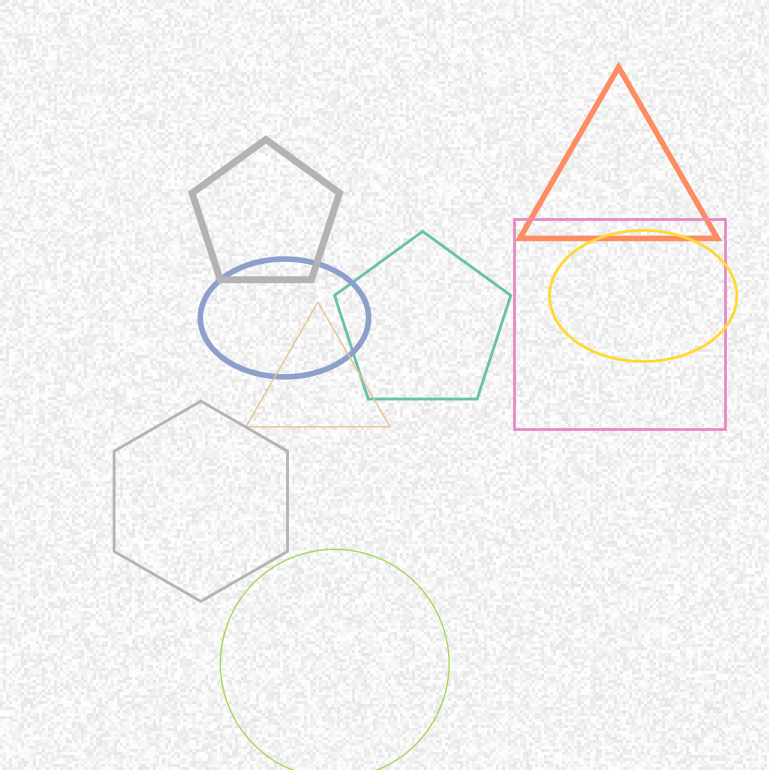[{"shape": "pentagon", "thickness": 1, "radius": 0.6, "center": [0.549, 0.579]}, {"shape": "triangle", "thickness": 2, "radius": 0.74, "center": [0.803, 0.765]}, {"shape": "oval", "thickness": 2, "radius": 0.55, "center": [0.369, 0.587]}, {"shape": "square", "thickness": 1, "radius": 0.68, "center": [0.804, 0.579]}, {"shape": "circle", "thickness": 0.5, "radius": 0.74, "center": [0.435, 0.138]}, {"shape": "oval", "thickness": 1, "radius": 0.61, "center": [0.835, 0.616]}, {"shape": "triangle", "thickness": 0.5, "radius": 0.54, "center": [0.413, 0.5]}, {"shape": "hexagon", "thickness": 1, "radius": 0.65, "center": [0.261, 0.349]}, {"shape": "pentagon", "thickness": 2.5, "radius": 0.5, "center": [0.345, 0.718]}]